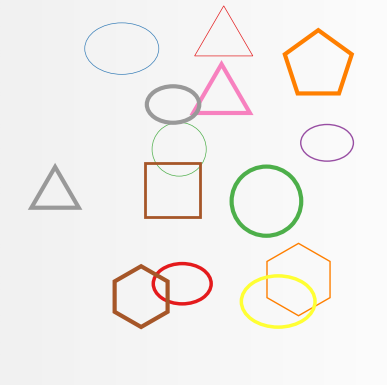[{"shape": "oval", "thickness": 2.5, "radius": 0.37, "center": [0.47, 0.263]}, {"shape": "triangle", "thickness": 0.5, "radius": 0.43, "center": [0.577, 0.898]}, {"shape": "oval", "thickness": 0.5, "radius": 0.48, "center": [0.314, 0.874]}, {"shape": "circle", "thickness": 3, "radius": 0.45, "center": [0.688, 0.477]}, {"shape": "circle", "thickness": 0.5, "radius": 0.35, "center": [0.462, 0.612]}, {"shape": "oval", "thickness": 1, "radius": 0.34, "center": [0.844, 0.629]}, {"shape": "hexagon", "thickness": 1, "radius": 0.47, "center": [0.77, 0.274]}, {"shape": "pentagon", "thickness": 3, "radius": 0.45, "center": [0.821, 0.831]}, {"shape": "oval", "thickness": 2.5, "radius": 0.48, "center": [0.718, 0.217]}, {"shape": "square", "thickness": 2, "radius": 0.35, "center": [0.445, 0.506]}, {"shape": "hexagon", "thickness": 3, "radius": 0.39, "center": [0.364, 0.23]}, {"shape": "triangle", "thickness": 3, "radius": 0.42, "center": [0.572, 0.749]}, {"shape": "triangle", "thickness": 3, "radius": 0.35, "center": [0.142, 0.496]}, {"shape": "oval", "thickness": 3, "radius": 0.34, "center": [0.447, 0.729]}]